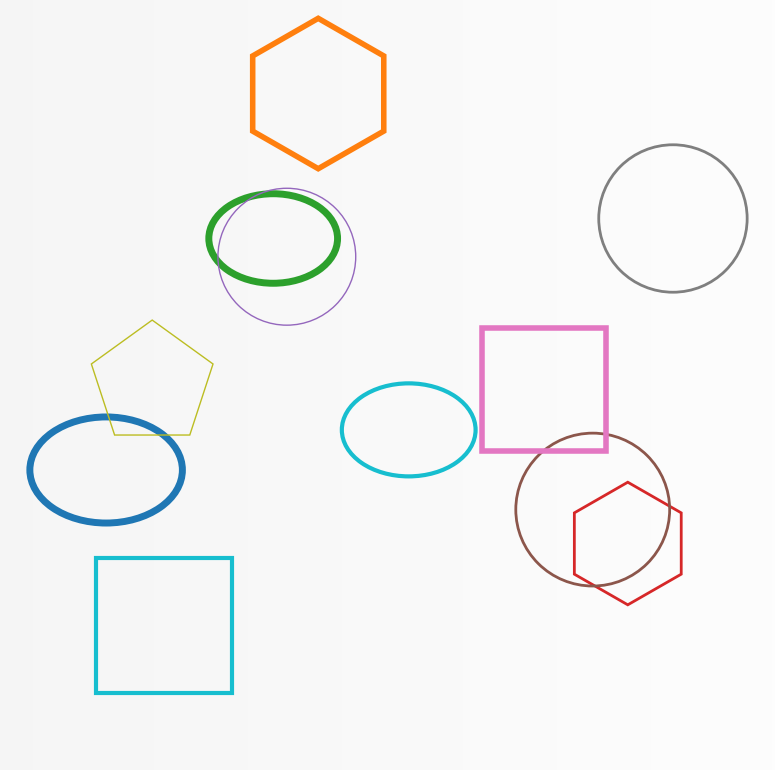[{"shape": "oval", "thickness": 2.5, "radius": 0.49, "center": [0.137, 0.39]}, {"shape": "hexagon", "thickness": 2, "radius": 0.49, "center": [0.411, 0.879]}, {"shape": "oval", "thickness": 2.5, "radius": 0.42, "center": [0.353, 0.69]}, {"shape": "hexagon", "thickness": 1, "radius": 0.4, "center": [0.81, 0.294]}, {"shape": "circle", "thickness": 0.5, "radius": 0.44, "center": [0.37, 0.667]}, {"shape": "circle", "thickness": 1, "radius": 0.5, "center": [0.765, 0.338]}, {"shape": "square", "thickness": 2, "radius": 0.4, "center": [0.702, 0.494]}, {"shape": "circle", "thickness": 1, "radius": 0.48, "center": [0.868, 0.716]}, {"shape": "pentagon", "thickness": 0.5, "radius": 0.41, "center": [0.196, 0.502]}, {"shape": "square", "thickness": 1.5, "radius": 0.44, "center": [0.212, 0.188]}, {"shape": "oval", "thickness": 1.5, "radius": 0.43, "center": [0.527, 0.442]}]